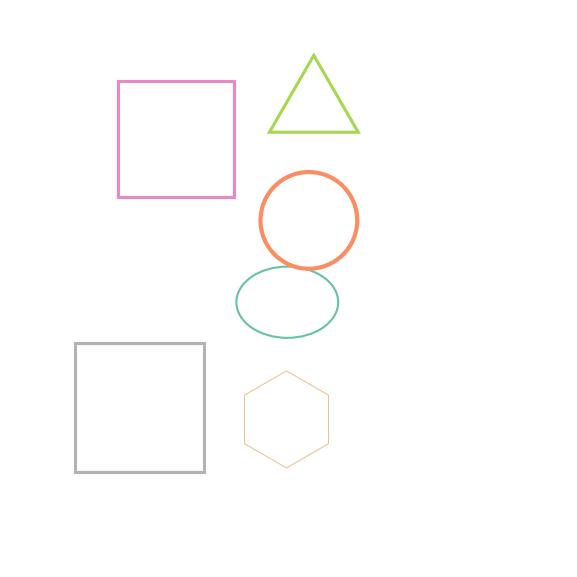[{"shape": "oval", "thickness": 1, "radius": 0.44, "center": [0.497, 0.476]}, {"shape": "circle", "thickness": 2, "radius": 0.42, "center": [0.535, 0.617]}, {"shape": "square", "thickness": 1.5, "radius": 0.5, "center": [0.304, 0.759]}, {"shape": "triangle", "thickness": 1.5, "radius": 0.44, "center": [0.543, 0.815]}, {"shape": "hexagon", "thickness": 0.5, "radius": 0.42, "center": [0.496, 0.273]}, {"shape": "square", "thickness": 1.5, "radius": 0.56, "center": [0.241, 0.294]}]